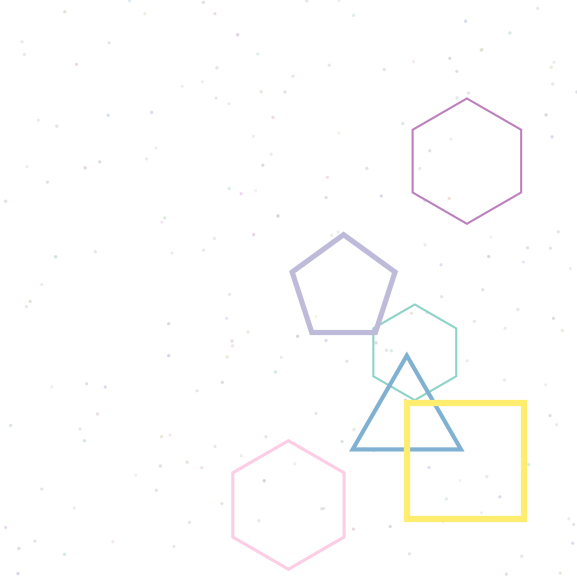[{"shape": "hexagon", "thickness": 1, "radius": 0.41, "center": [0.718, 0.389]}, {"shape": "pentagon", "thickness": 2.5, "radius": 0.47, "center": [0.595, 0.499]}, {"shape": "triangle", "thickness": 2, "radius": 0.54, "center": [0.704, 0.275]}, {"shape": "hexagon", "thickness": 1.5, "radius": 0.56, "center": [0.499, 0.125]}, {"shape": "hexagon", "thickness": 1, "radius": 0.54, "center": [0.808, 0.72]}, {"shape": "square", "thickness": 3, "radius": 0.51, "center": [0.807, 0.201]}]